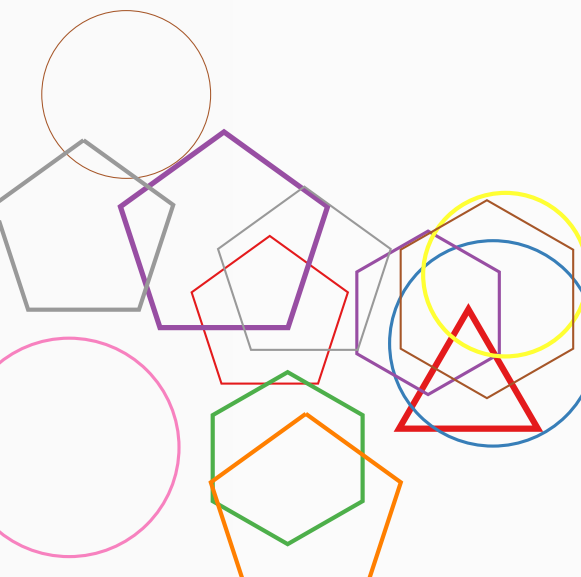[{"shape": "pentagon", "thickness": 1, "radius": 0.71, "center": [0.464, 0.449]}, {"shape": "triangle", "thickness": 3, "radius": 0.69, "center": [0.806, 0.326]}, {"shape": "circle", "thickness": 1.5, "radius": 0.89, "center": [0.848, 0.405]}, {"shape": "hexagon", "thickness": 2, "radius": 0.74, "center": [0.495, 0.206]}, {"shape": "hexagon", "thickness": 1.5, "radius": 0.71, "center": [0.736, 0.457]}, {"shape": "pentagon", "thickness": 2.5, "radius": 0.94, "center": [0.385, 0.583]}, {"shape": "pentagon", "thickness": 2, "radius": 0.86, "center": [0.526, 0.111]}, {"shape": "circle", "thickness": 2, "radius": 0.71, "center": [0.87, 0.524]}, {"shape": "circle", "thickness": 0.5, "radius": 0.73, "center": [0.217, 0.836]}, {"shape": "hexagon", "thickness": 1, "radius": 0.86, "center": [0.838, 0.481]}, {"shape": "circle", "thickness": 1.5, "radius": 0.95, "center": [0.119, 0.224]}, {"shape": "pentagon", "thickness": 1, "radius": 0.78, "center": [0.524, 0.52]}, {"shape": "pentagon", "thickness": 2, "radius": 0.81, "center": [0.144, 0.594]}]